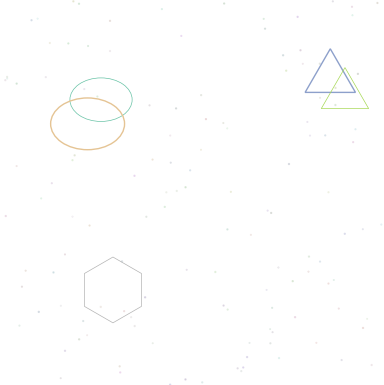[{"shape": "oval", "thickness": 0.5, "radius": 0.4, "center": [0.262, 0.741]}, {"shape": "triangle", "thickness": 1, "radius": 0.38, "center": [0.858, 0.798]}, {"shape": "triangle", "thickness": 0.5, "radius": 0.36, "center": [0.896, 0.753]}, {"shape": "oval", "thickness": 1, "radius": 0.48, "center": [0.228, 0.678]}, {"shape": "hexagon", "thickness": 0.5, "radius": 0.43, "center": [0.293, 0.247]}]